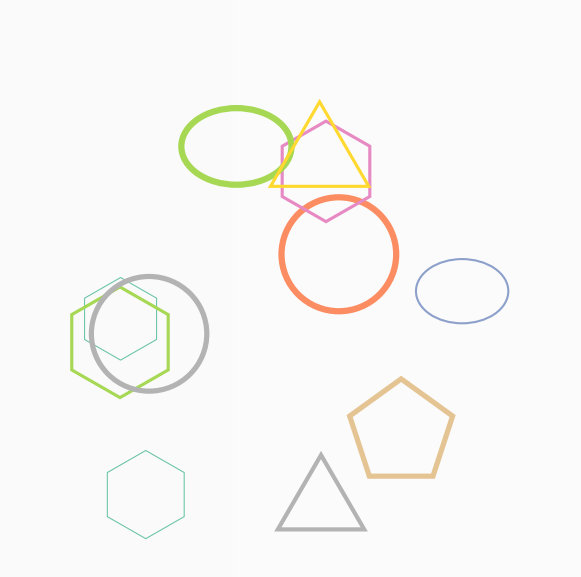[{"shape": "hexagon", "thickness": 0.5, "radius": 0.36, "center": [0.207, 0.447]}, {"shape": "hexagon", "thickness": 0.5, "radius": 0.38, "center": [0.251, 0.143]}, {"shape": "circle", "thickness": 3, "radius": 0.49, "center": [0.583, 0.559]}, {"shape": "oval", "thickness": 1, "radius": 0.4, "center": [0.795, 0.495]}, {"shape": "hexagon", "thickness": 1.5, "radius": 0.44, "center": [0.561, 0.702]}, {"shape": "oval", "thickness": 3, "radius": 0.47, "center": [0.407, 0.746]}, {"shape": "hexagon", "thickness": 1.5, "radius": 0.48, "center": [0.206, 0.406]}, {"shape": "triangle", "thickness": 1.5, "radius": 0.49, "center": [0.55, 0.725]}, {"shape": "pentagon", "thickness": 2.5, "radius": 0.47, "center": [0.69, 0.25]}, {"shape": "triangle", "thickness": 2, "radius": 0.43, "center": [0.552, 0.125]}, {"shape": "circle", "thickness": 2.5, "radius": 0.5, "center": [0.257, 0.421]}]